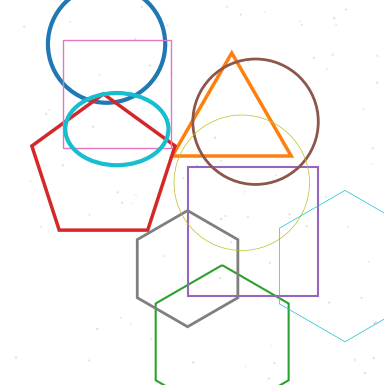[{"shape": "circle", "thickness": 3, "radius": 0.76, "center": [0.277, 0.885]}, {"shape": "triangle", "thickness": 2.5, "radius": 0.89, "center": [0.602, 0.684]}, {"shape": "hexagon", "thickness": 1.5, "radius": 1.0, "center": [0.577, 0.112]}, {"shape": "pentagon", "thickness": 2.5, "radius": 0.98, "center": [0.269, 0.56]}, {"shape": "square", "thickness": 1.5, "radius": 0.84, "center": [0.657, 0.399]}, {"shape": "circle", "thickness": 2, "radius": 0.81, "center": [0.664, 0.684]}, {"shape": "square", "thickness": 1, "radius": 0.7, "center": [0.304, 0.756]}, {"shape": "hexagon", "thickness": 2, "radius": 0.75, "center": [0.487, 0.302]}, {"shape": "circle", "thickness": 0.5, "radius": 0.88, "center": [0.628, 0.525]}, {"shape": "hexagon", "thickness": 0.5, "radius": 0.98, "center": [0.896, 0.309]}, {"shape": "oval", "thickness": 3, "radius": 0.67, "center": [0.304, 0.665]}]